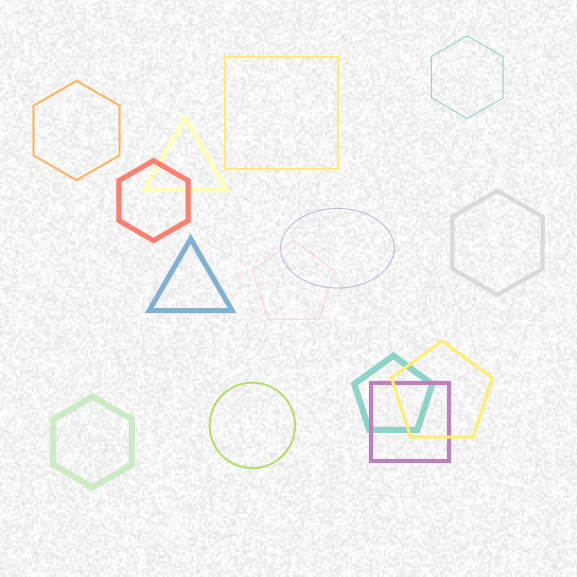[{"shape": "pentagon", "thickness": 3, "radius": 0.35, "center": [0.681, 0.312]}, {"shape": "hexagon", "thickness": 0.5, "radius": 0.36, "center": [0.809, 0.865]}, {"shape": "triangle", "thickness": 2, "radius": 0.41, "center": [0.321, 0.712]}, {"shape": "oval", "thickness": 0.5, "radius": 0.49, "center": [0.584, 0.569]}, {"shape": "hexagon", "thickness": 2.5, "radius": 0.35, "center": [0.266, 0.652]}, {"shape": "triangle", "thickness": 2.5, "radius": 0.41, "center": [0.33, 0.503]}, {"shape": "hexagon", "thickness": 1, "radius": 0.43, "center": [0.133, 0.773]}, {"shape": "circle", "thickness": 1, "radius": 0.37, "center": [0.437, 0.263]}, {"shape": "pentagon", "thickness": 0.5, "radius": 0.38, "center": [0.509, 0.507]}, {"shape": "hexagon", "thickness": 2, "radius": 0.45, "center": [0.861, 0.579]}, {"shape": "square", "thickness": 2, "radius": 0.34, "center": [0.71, 0.269]}, {"shape": "hexagon", "thickness": 3, "radius": 0.39, "center": [0.16, 0.234]}, {"shape": "pentagon", "thickness": 1.5, "radius": 0.46, "center": [0.765, 0.317]}, {"shape": "square", "thickness": 1, "radius": 0.49, "center": [0.487, 0.803]}]